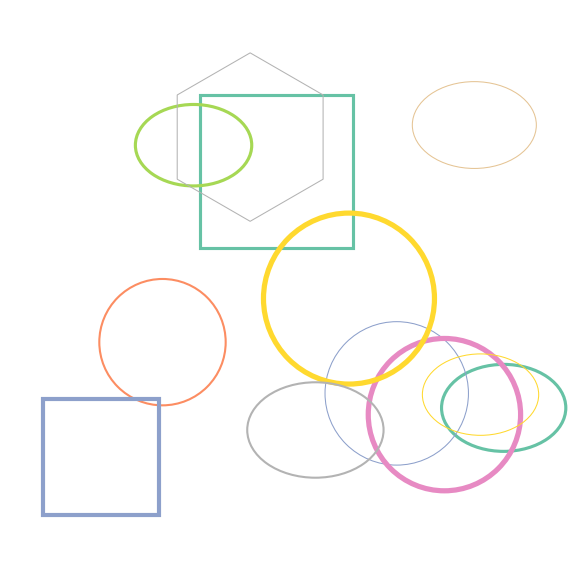[{"shape": "square", "thickness": 1.5, "radius": 0.66, "center": [0.479, 0.702]}, {"shape": "oval", "thickness": 1.5, "radius": 0.54, "center": [0.872, 0.293]}, {"shape": "circle", "thickness": 1, "radius": 0.55, "center": [0.281, 0.407]}, {"shape": "circle", "thickness": 0.5, "radius": 0.62, "center": [0.687, 0.318]}, {"shape": "square", "thickness": 2, "radius": 0.5, "center": [0.174, 0.208]}, {"shape": "circle", "thickness": 2.5, "radius": 0.66, "center": [0.77, 0.281]}, {"shape": "oval", "thickness": 1.5, "radius": 0.5, "center": [0.335, 0.748]}, {"shape": "oval", "thickness": 0.5, "radius": 0.5, "center": [0.832, 0.316]}, {"shape": "circle", "thickness": 2.5, "radius": 0.74, "center": [0.604, 0.482]}, {"shape": "oval", "thickness": 0.5, "radius": 0.54, "center": [0.821, 0.783]}, {"shape": "oval", "thickness": 1, "radius": 0.59, "center": [0.546, 0.255]}, {"shape": "hexagon", "thickness": 0.5, "radius": 0.73, "center": [0.433, 0.762]}]